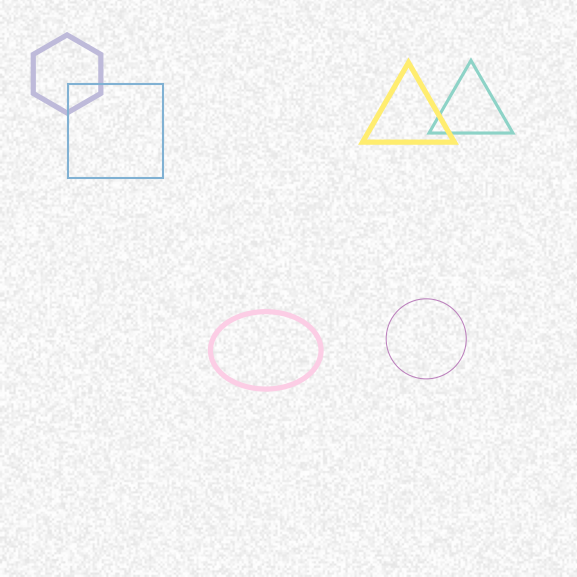[{"shape": "triangle", "thickness": 1.5, "radius": 0.42, "center": [0.816, 0.811]}, {"shape": "hexagon", "thickness": 2.5, "radius": 0.34, "center": [0.116, 0.871]}, {"shape": "square", "thickness": 1, "radius": 0.41, "center": [0.2, 0.773]}, {"shape": "oval", "thickness": 2.5, "radius": 0.48, "center": [0.46, 0.392]}, {"shape": "circle", "thickness": 0.5, "radius": 0.35, "center": [0.738, 0.412]}, {"shape": "triangle", "thickness": 2.5, "radius": 0.46, "center": [0.707, 0.799]}]